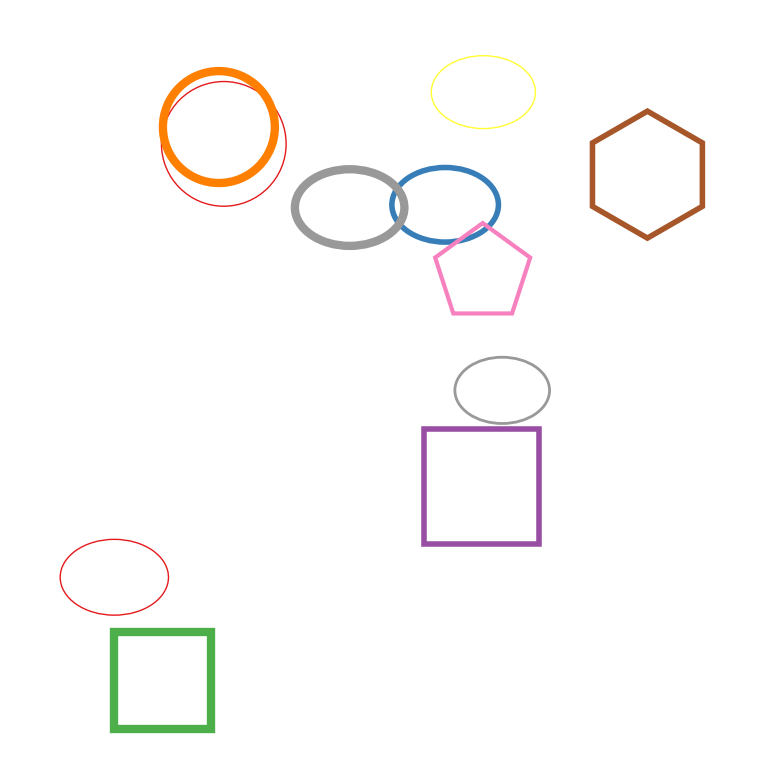[{"shape": "oval", "thickness": 0.5, "radius": 0.35, "center": [0.148, 0.25]}, {"shape": "circle", "thickness": 0.5, "radius": 0.4, "center": [0.291, 0.813]}, {"shape": "oval", "thickness": 2, "radius": 0.35, "center": [0.578, 0.734]}, {"shape": "square", "thickness": 3, "radius": 0.31, "center": [0.211, 0.116]}, {"shape": "square", "thickness": 2, "radius": 0.37, "center": [0.625, 0.368]}, {"shape": "circle", "thickness": 3, "radius": 0.36, "center": [0.284, 0.835]}, {"shape": "oval", "thickness": 0.5, "radius": 0.34, "center": [0.628, 0.88]}, {"shape": "hexagon", "thickness": 2, "radius": 0.41, "center": [0.841, 0.773]}, {"shape": "pentagon", "thickness": 1.5, "radius": 0.32, "center": [0.627, 0.645]}, {"shape": "oval", "thickness": 1, "radius": 0.31, "center": [0.652, 0.493]}, {"shape": "oval", "thickness": 3, "radius": 0.36, "center": [0.454, 0.73]}]